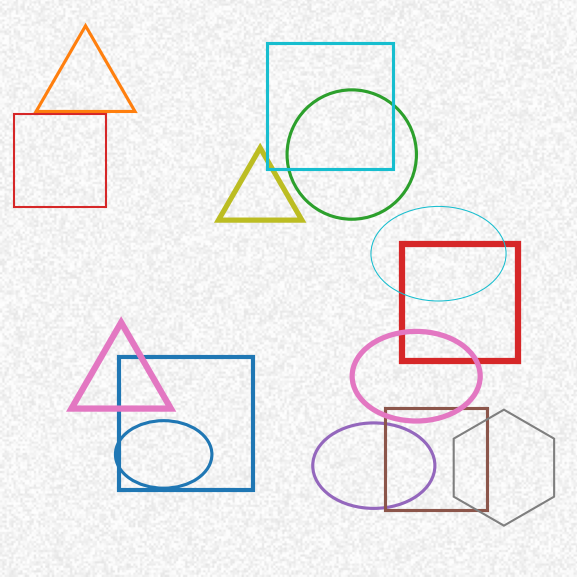[{"shape": "square", "thickness": 2, "radius": 0.58, "center": [0.323, 0.266]}, {"shape": "oval", "thickness": 1.5, "radius": 0.42, "center": [0.283, 0.212]}, {"shape": "triangle", "thickness": 1.5, "radius": 0.49, "center": [0.148, 0.856]}, {"shape": "circle", "thickness": 1.5, "radius": 0.56, "center": [0.609, 0.732]}, {"shape": "square", "thickness": 1, "radius": 0.4, "center": [0.104, 0.721]}, {"shape": "square", "thickness": 3, "radius": 0.5, "center": [0.797, 0.475]}, {"shape": "oval", "thickness": 1.5, "radius": 0.53, "center": [0.647, 0.193]}, {"shape": "square", "thickness": 1.5, "radius": 0.44, "center": [0.755, 0.205]}, {"shape": "triangle", "thickness": 3, "radius": 0.5, "center": [0.21, 0.341]}, {"shape": "oval", "thickness": 2.5, "radius": 0.55, "center": [0.721, 0.348]}, {"shape": "hexagon", "thickness": 1, "radius": 0.5, "center": [0.873, 0.189]}, {"shape": "triangle", "thickness": 2.5, "radius": 0.42, "center": [0.451, 0.66]}, {"shape": "square", "thickness": 1.5, "radius": 0.54, "center": [0.571, 0.816]}, {"shape": "oval", "thickness": 0.5, "radius": 0.58, "center": [0.759, 0.56]}]